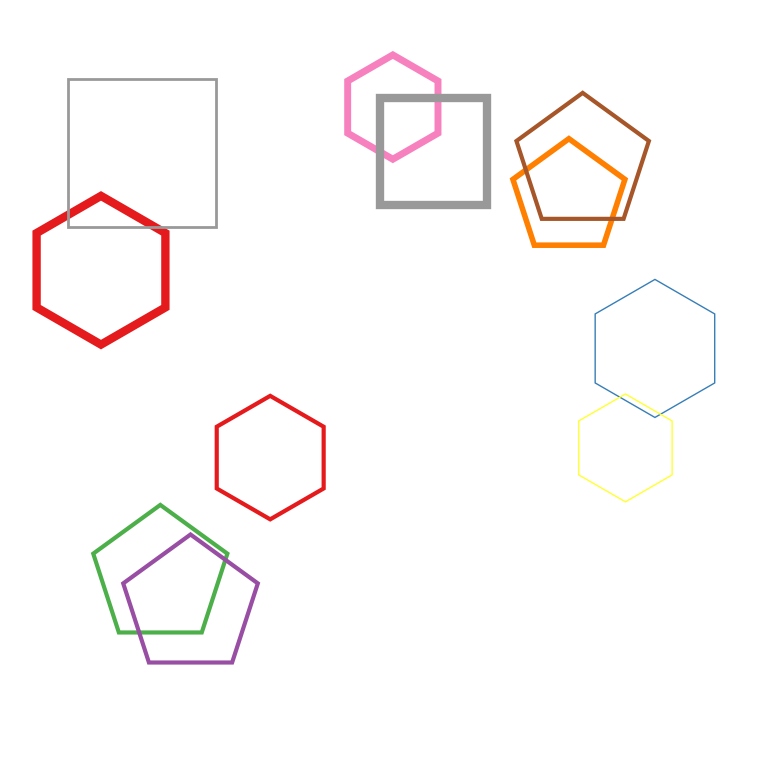[{"shape": "hexagon", "thickness": 3, "radius": 0.48, "center": [0.131, 0.649]}, {"shape": "hexagon", "thickness": 1.5, "radius": 0.4, "center": [0.351, 0.406]}, {"shape": "hexagon", "thickness": 0.5, "radius": 0.45, "center": [0.851, 0.547]}, {"shape": "pentagon", "thickness": 1.5, "radius": 0.46, "center": [0.208, 0.253]}, {"shape": "pentagon", "thickness": 1.5, "radius": 0.46, "center": [0.247, 0.214]}, {"shape": "pentagon", "thickness": 2, "radius": 0.38, "center": [0.739, 0.743]}, {"shape": "hexagon", "thickness": 0.5, "radius": 0.35, "center": [0.812, 0.418]}, {"shape": "pentagon", "thickness": 1.5, "radius": 0.45, "center": [0.757, 0.789]}, {"shape": "hexagon", "thickness": 2.5, "radius": 0.34, "center": [0.51, 0.861]}, {"shape": "square", "thickness": 1, "radius": 0.48, "center": [0.184, 0.801]}, {"shape": "square", "thickness": 3, "radius": 0.35, "center": [0.563, 0.803]}]